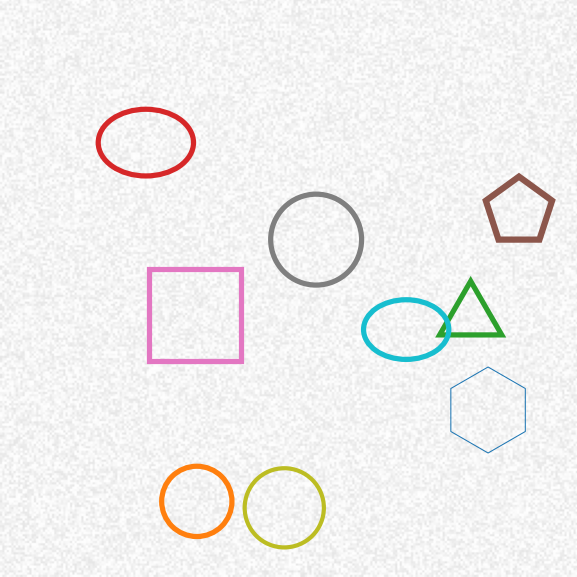[{"shape": "hexagon", "thickness": 0.5, "radius": 0.37, "center": [0.845, 0.289]}, {"shape": "circle", "thickness": 2.5, "radius": 0.3, "center": [0.341, 0.131]}, {"shape": "triangle", "thickness": 2.5, "radius": 0.31, "center": [0.815, 0.45]}, {"shape": "oval", "thickness": 2.5, "radius": 0.41, "center": [0.253, 0.752]}, {"shape": "pentagon", "thickness": 3, "radius": 0.3, "center": [0.899, 0.633]}, {"shape": "square", "thickness": 2.5, "radius": 0.4, "center": [0.337, 0.453]}, {"shape": "circle", "thickness": 2.5, "radius": 0.39, "center": [0.547, 0.584]}, {"shape": "circle", "thickness": 2, "radius": 0.34, "center": [0.492, 0.12]}, {"shape": "oval", "thickness": 2.5, "radius": 0.37, "center": [0.703, 0.428]}]